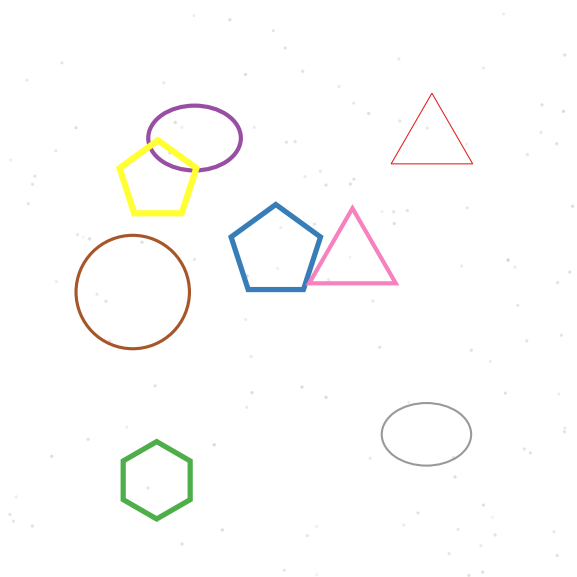[{"shape": "triangle", "thickness": 0.5, "radius": 0.41, "center": [0.748, 0.756]}, {"shape": "pentagon", "thickness": 2.5, "radius": 0.41, "center": [0.478, 0.564]}, {"shape": "hexagon", "thickness": 2.5, "radius": 0.33, "center": [0.271, 0.167]}, {"shape": "oval", "thickness": 2, "radius": 0.4, "center": [0.337, 0.76]}, {"shape": "pentagon", "thickness": 3, "radius": 0.35, "center": [0.274, 0.686]}, {"shape": "circle", "thickness": 1.5, "radius": 0.49, "center": [0.23, 0.493]}, {"shape": "triangle", "thickness": 2, "radius": 0.43, "center": [0.61, 0.552]}, {"shape": "oval", "thickness": 1, "radius": 0.39, "center": [0.738, 0.247]}]